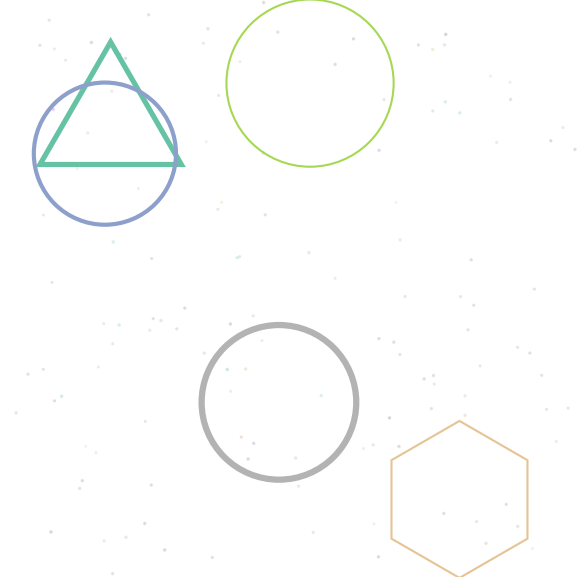[{"shape": "triangle", "thickness": 2.5, "radius": 0.71, "center": [0.192, 0.785]}, {"shape": "circle", "thickness": 2, "radius": 0.62, "center": [0.182, 0.733]}, {"shape": "circle", "thickness": 1, "radius": 0.72, "center": [0.537, 0.855]}, {"shape": "hexagon", "thickness": 1, "radius": 0.68, "center": [0.796, 0.134]}, {"shape": "circle", "thickness": 3, "radius": 0.67, "center": [0.483, 0.302]}]